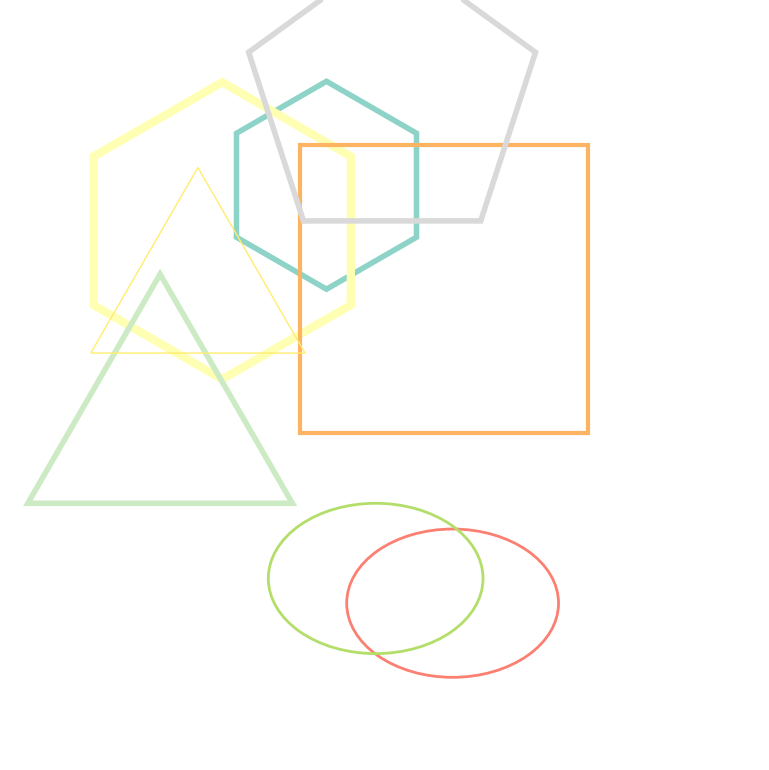[{"shape": "hexagon", "thickness": 2, "radius": 0.67, "center": [0.424, 0.759]}, {"shape": "hexagon", "thickness": 3, "radius": 0.96, "center": [0.289, 0.7]}, {"shape": "oval", "thickness": 1, "radius": 0.69, "center": [0.588, 0.217]}, {"shape": "square", "thickness": 1.5, "radius": 0.94, "center": [0.577, 0.625]}, {"shape": "oval", "thickness": 1, "radius": 0.7, "center": [0.488, 0.249]}, {"shape": "pentagon", "thickness": 2, "radius": 0.98, "center": [0.509, 0.872]}, {"shape": "triangle", "thickness": 2, "radius": 0.99, "center": [0.208, 0.446]}, {"shape": "triangle", "thickness": 0.5, "radius": 0.8, "center": [0.257, 0.622]}]